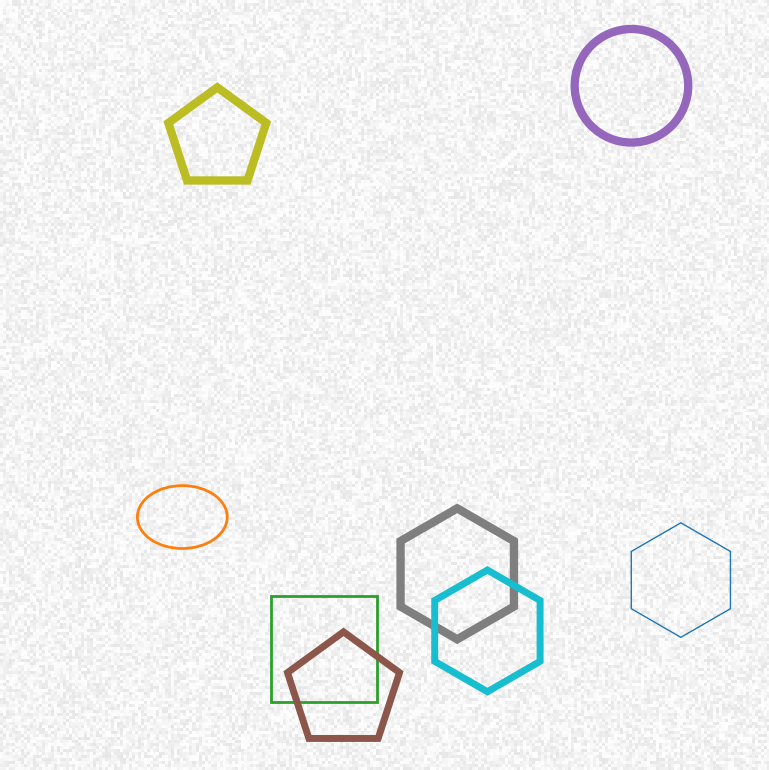[{"shape": "hexagon", "thickness": 0.5, "radius": 0.37, "center": [0.884, 0.247]}, {"shape": "oval", "thickness": 1, "radius": 0.29, "center": [0.237, 0.328]}, {"shape": "square", "thickness": 1, "radius": 0.34, "center": [0.421, 0.158]}, {"shape": "circle", "thickness": 3, "radius": 0.37, "center": [0.82, 0.889]}, {"shape": "pentagon", "thickness": 2.5, "radius": 0.38, "center": [0.446, 0.103]}, {"shape": "hexagon", "thickness": 3, "radius": 0.43, "center": [0.594, 0.255]}, {"shape": "pentagon", "thickness": 3, "radius": 0.33, "center": [0.282, 0.82]}, {"shape": "hexagon", "thickness": 2.5, "radius": 0.4, "center": [0.633, 0.181]}]